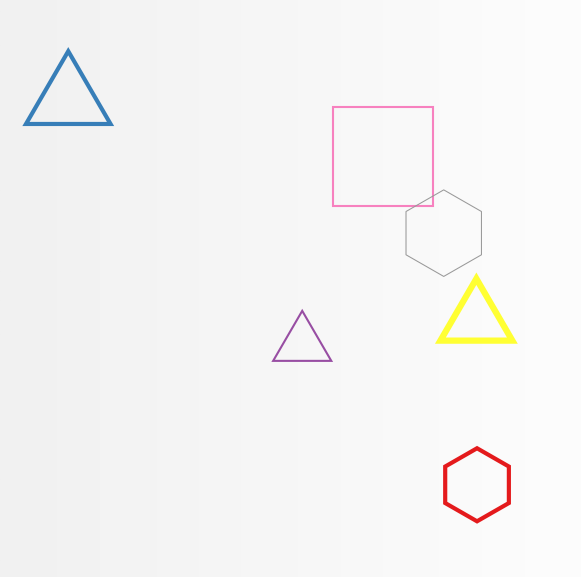[{"shape": "hexagon", "thickness": 2, "radius": 0.32, "center": [0.821, 0.16]}, {"shape": "triangle", "thickness": 2, "radius": 0.42, "center": [0.117, 0.826]}, {"shape": "triangle", "thickness": 1, "radius": 0.29, "center": [0.52, 0.403]}, {"shape": "triangle", "thickness": 3, "radius": 0.36, "center": [0.82, 0.445]}, {"shape": "square", "thickness": 1, "radius": 0.43, "center": [0.659, 0.728]}, {"shape": "hexagon", "thickness": 0.5, "radius": 0.37, "center": [0.763, 0.595]}]